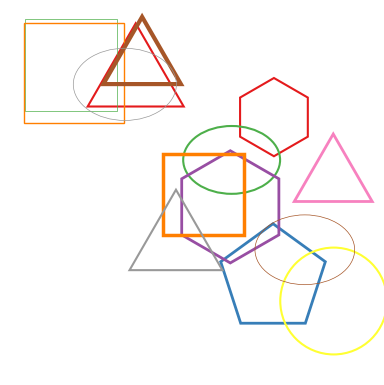[{"shape": "hexagon", "thickness": 1.5, "radius": 0.51, "center": [0.712, 0.696]}, {"shape": "triangle", "thickness": 1.5, "radius": 0.72, "center": [0.352, 0.795]}, {"shape": "pentagon", "thickness": 2, "radius": 0.71, "center": [0.709, 0.276]}, {"shape": "oval", "thickness": 1.5, "radius": 0.63, "center": [0.602, 0.585]}, {"shape": "square", "thickness": 0.5, "radius": 0.6, "center": [0.185, 0.831]}, {"shape": "hexagon", "thickness": 2, "radius": 0.73, "center": [0.598, 0.463]}, {"shape": "square", "thickness": 1, "radius": 0.65, "center": [0.192, 0.811]}, {"shape": "square", "thickness": 2.5, "radius": 0.53, "center": [0.529, 0.496]}, {"shape": "circle", "thickness": 1.5, "radius": 0.69, "center": [0.867, 0.218]}, {"shape": "oval", "thickness": 0.5, "radius": 0.65, "center": [0.792, 0.351]}, {"shape": "triangle", "thickness": 3, "radius": 0.58, "center": [0.369, 0.84]}, {"shape": "triangle", "thickness": 2, "radius": 0.58, "center": [0.866, 0.535]}, {"shape": "triangle", "thickness": 1.5, "radius": 0.7, "center": [0.457, 0.368]}, {"shape": "oval", "thickness": 0.5, "radius": 0.67, "center": [0.324, 0.781]}]